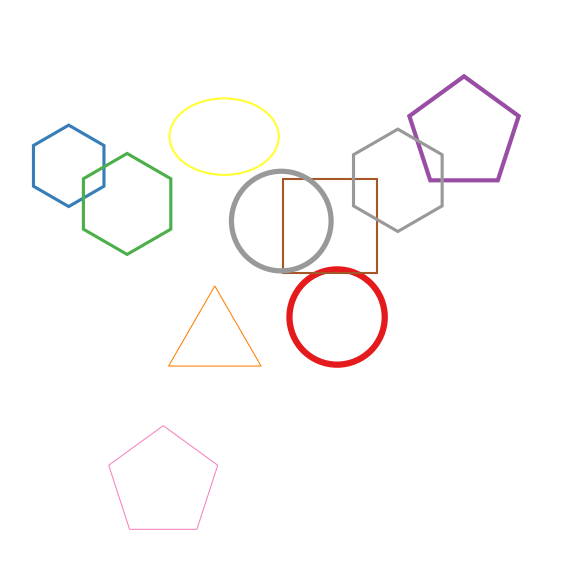[{"shape": "circle", "thickness": 3, "radius": 0.41, "center": [0.584, 0.45]}, {"shape": "hexagon", "thickness": 1.5, "radius": 0.35, "center": [0.119, 0.712]}, {"shape": "hexagon", "thickness": 1.5, "radius": 0.44, "center": [0.22, 0.646]}, {"shape": "pentagon", "thickness": 2, "radius": 0.5, "center": [0.804, 0.767]}, {"shape": "triangle", "thickness": 0.5, "radius": 0.46, "center": [0.372, 0.411]}, {"shape": "oval", "thickness": 1, "radius": 0.47, "center": [0.388, 0.763]}, {"shape": "square", "thickness": 1, "radius": 0.41, "center": [0.571, 0.607]}, {"shape": "pentagon", "thickness": 0.5, "radius": 0.5, "center": [0.283, 0.163]}, {"shape": "hexagon", "thickness": 1.5, "radius": 0.44, "center": [0.689, 0.687]}, {"shape": "circle", "thickness": 2.5, "radius": 0.43, "center": [0.487, 0.616]}]